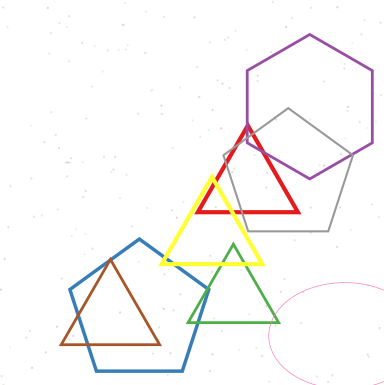[{"shape": "triangle", "thickness": 3, "radius": 0.75, "center": [0.644, 0.524]}, {"shape": "pentagon", "thickness": 2.5, "radius": 0.95, "center": [0.362, 0.189]}, {"shape": "triangle", "thickness": 2, "radius": 0.68, "center": [0.606, 0.23]}, {"shape": "hexagon", "thickness": 2, "radius": 0.94, "center": [0.805, 0.723]}, {"shape": "triangle", "thickness": 3, "radius": 0.75, "center": [0.551, 0.389]}, {"shape": "triangle", "thickness": 2, "radius": 0.74, "center": [0.287, 0.178]}, {"shape": "oval", "thickness": 0.5, "radius": 0.99, "center": [0.896, 0.128]}, {"shape": "pentagon", "thickness": 1.5, "radius": 0.88, "center": [0.749, 0.542]}]